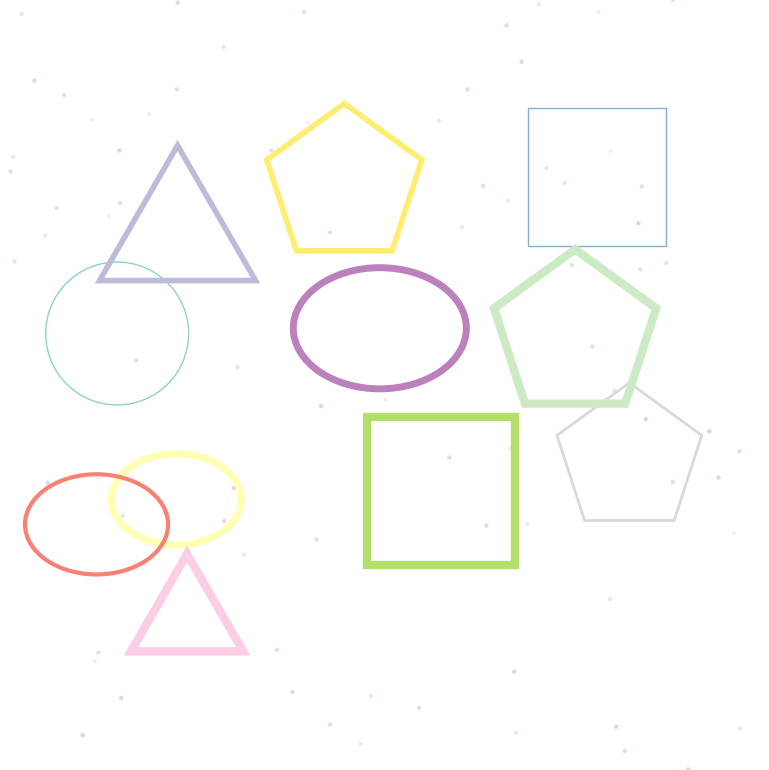[{"shape": "circle", "thickness": 0.5, "radius": 0.46, "center": [0.152, 0.567]}, {"shape": "oval", "thickness": 2.5, "radius": 0.42, "center": [0.229, 0.351]}, {"shape": "triangle", "thickness": 2, "radius": 0.58, "center": [0.231, 0.694]}, {"shape": "oval", "thickness": 1.5, "radius": 0.46, "center": [0.125, 0.319]}, {"shape": "square", "thickness": 0.5, "radius": 0.45, "center": [0.776, 0.77]}, {"shape": "square", "thickness": 3, "radius": 0.48, "center": [0.573, 0.362]}, {"shape": "triangle", "thickness": 3, "radius": 0.42, "center": [0.243, 0.196]}, {"shape": "pentagon", "thickness": 1, "radius": 0.49, "center": [0.817, 0.404]}, {"shape": "oval", "thickness": 2.5, "radius": 0.56, "center": [0.493, 0.574]}, {"shape": "pentagon", "thickness": 3, "radius": 0.55, "center": [0.747, 0.565]}, {"shape": "pentagon", "thickness": 2, "radius": 0.53, "center": [0.447, 0.76]}]